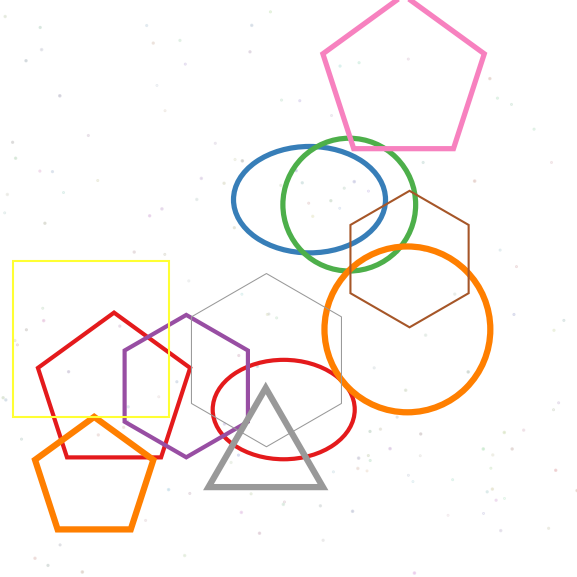[{"shape": "pentagon", "thickness": 2, "radius": 0.69, "center": [0.197, 0.319]}, {"shape": "oval", "thickness": 2, "radius": 0.61, "center": [0.491, 0.29]}, {"shape": "oval", "thickness": 2.5, "radius": 0.66, "center": [0.536, 0.653]}, {"shape": "circle", "thickness": 2.5, "radius": 0.57, "center": [0.605, 0.645]}, {"shape": "hexagon", "thickness": 2, "radius": 0.62, "center": [0.323, 0.331]}, {"shape": "circle", "thickness": 3, "radius": 0.72, "center": [0.705, 0.429]}, {"shape": "pentagon", "thickness": 3, "radius": 0.54, "center": [0.163, 0.17]}, {"shape": "square", "thickness": 1, "radius": 0.67, "center": [0.158, 0.412]}, {"shape": "hexagon", "thickness": 1, "radius": 0.59, "center": [0.709, 0.551]}, {"shape": "pentagon", "thickness": 2.5, "radius": 0.73, "center": [0.699, 0.861]}, {"shape": "triangle", "thickness": 3, "radius": 0.57, "center": [0.46, 0.213]}, {"shape": "hexagon", "thickness": 0.5, "radius": 0.75, "center": [0.461, 0.375]}]